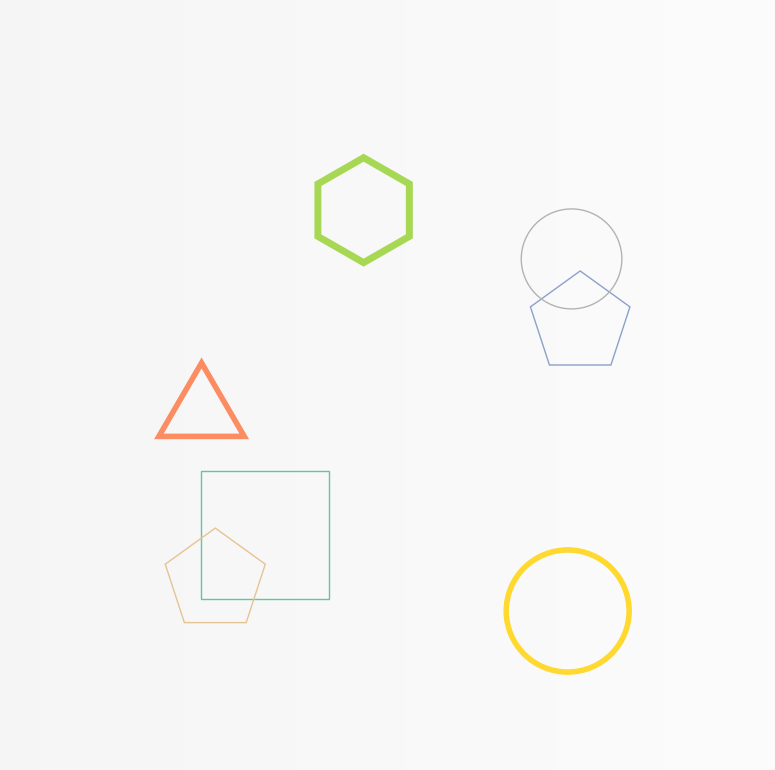[{"shape": "square", "thickness": 0.5, "radius": 0.41, "center": [0.342, 0.306]}, {"shape": "triangle", "thickness": 2, "radius": 0.32, "center": [0.26, 0.465]}, {"shape": "pentagon", "thickness": 0.5, "radius": 0.34, "center": [0.749, 0.581]}, {"shape": "hexagon", "thickness": 2.5, "radius": 0.34, "center": [0.469, 0.727]}, {"shape": "circle", "thickness": 2, "radius": 0.4, "center": [0.732, 0.206]}, {"shape": "pentagon", "thickness": 0.5, "radius": 0.34, "center": [0.278, 0.246]}, {"shape": "circle", "thickness": 0.5, "radius": 0.32, "center": [0.737, 0.664]}]